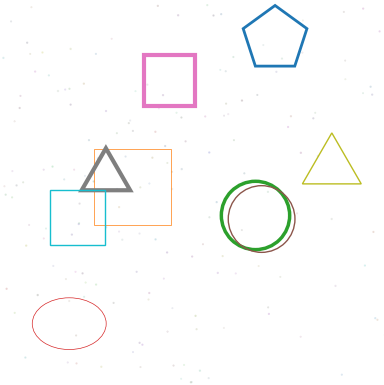[{"shape": "pentagon", "thickness": 2, "radius": 0.44, "center": [0.714, 0.899]}, {"shape": "square", "thickness": 0.5, "radius": 0.5, "center": [0.344, 0.515]}, {"shape": "circle", "thickness": 2.5, "radius": 0.44, "center": [0.664, 0.44]}, {"shape": "oval", "thickness": 0.5, "radius": 0.48, "center": [0.18, 0.159]}, {"shape": "circle", "thickness": 1, "radius": 0.43, "center": [0.68, 0.431]}, {"shape": "square", "thickness": 3, "radius": 0.33, "center": [0.44, 0.791]}, {"shape": "triangle", "thickness": 3, "radius": 0.36, "center": [0.275, 0.542]}, {"shape": "triangle", "thickness": 1, "radius": 0.44, "center": [0.862, 0.567]}, {"shape": "square", "thickness": 1, "radius": 0.36, "center": [0.202, 0.434]}]